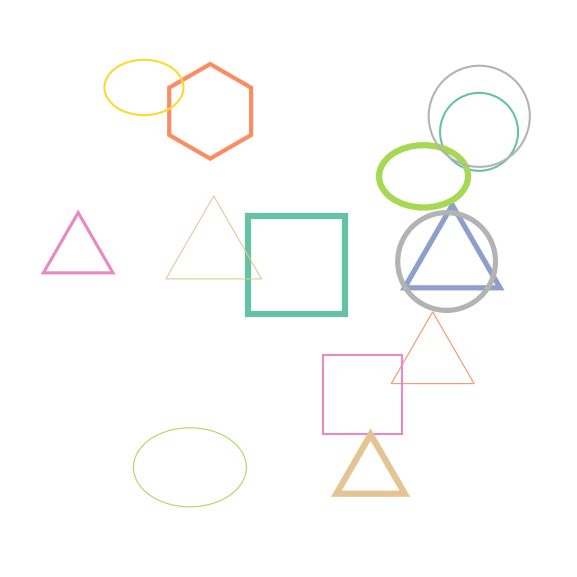[{"shape": "square", "thickness": 3, "radius": 0.42, "center": [0.514, 0.54]}, {"shape": "circle", "thickness": 1, "radius": 0.34, "center": [0.83, 0.771]}, {"shape": "hexagon", "thickness": 2, "radius": 0.41, "center": [0.364, 0.806]}, {"shape": "triangle", "thickness": 0.5, "radius": 0.41, "center": [0.749, 0.376]}, {"shape": "triangle", "thickness": 2.5, "radius": 0.48, "center": [0.783, 0.549]}, {"shape": "triangle", "thickness": 1.5, "radius": 0.35, "center": [0.135, 0.561]}, {"shape": "square", "thickness": 1, "radius": 0.34, "center": [0.628, 0.316]}, {"shape": "oval", "thickness": 3, "radius": 0.39, "center": [0.733, 0.694]}, {"shape": "oval", "thickness": 0.5, "radius": 0.49, "center": [0.329, 0.19]}, {"shape": "oval", "thickness": 1, "radius": 0.34, "center": [0.249, 0.848]}, {"shape": "triangle", "thickness": 3, "radius": 0.34, "center": [0.642, 0.178]}, {"shape": "triangle", "thickness": 0.5, "radius": 0.48, "center": [0.37, 0.564]}, {"shape": "circle", "thickness": 1, "radius": 0.44, "center": [0.83, 0.798]}, {"shape": "circle", "thickness": 2.5, "radius": 0.42, "center": [0.773, 0.546]}]